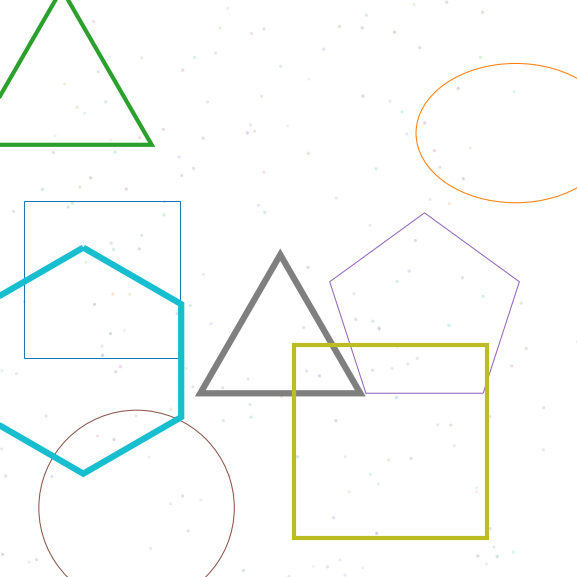[{"shape": "square", "thickness": 0.5, "radius": 0.68, "center": [0.177, 0.515]}, {"shape": "oval", "thickness": 0.5, "radius": 0.86, "center": [0.893, 0.769]}, {"shape": "triangle", "thickness": 2, "radius": 0.9, "center": [0.107, 0.838]}, {"shape": "pentagon", "thickness": 0.5, "radius": 0.86, "center": [0.735, 0.458]}, {"shape": "circle", "thickness": 0.5, "radius": 0.85, "center": [0.236, 0.12]}, {"shape": "triangle", "thickness": 3, "radius": 0.8, "center": [0.485, 0.398]}, {"shape": "square", "thickness": 2, "radius": 0.84, "center": [0.676, 0.235]}, {"shape": "hexagon", "thickness": 3, "radius": 0.98, "center": [0.144, 0.375]}]